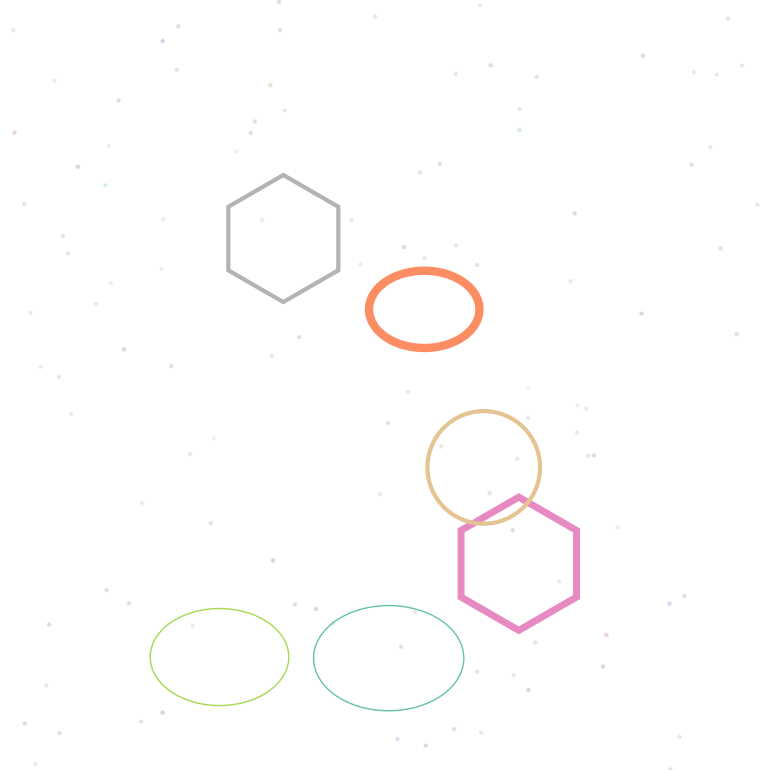[{"shape": "oval", "thickness": 0.5, "radius": 0.49, "center": [0.505, 0.145]}, {"shape": "oval", "thickness": 3, "radius": 0.36, "center": [0.551, 0.598]}, {"shape": "hexagon", "thickness": 2.5, "radius": 0.43, "center": [0.674, 0.268]}, {"shape": "oval", "thickness": 0.5, "radius": 0.45, "center": [0.285, 0.147]}, {"shape": "circle", "thickness": 1.5, "radius": 0.37, "center": [0.628, 0.393]}, {"shape": "hexagon", "thickness": 1.5, "radius": 0.41, "center": [0.368, 0.69]}]